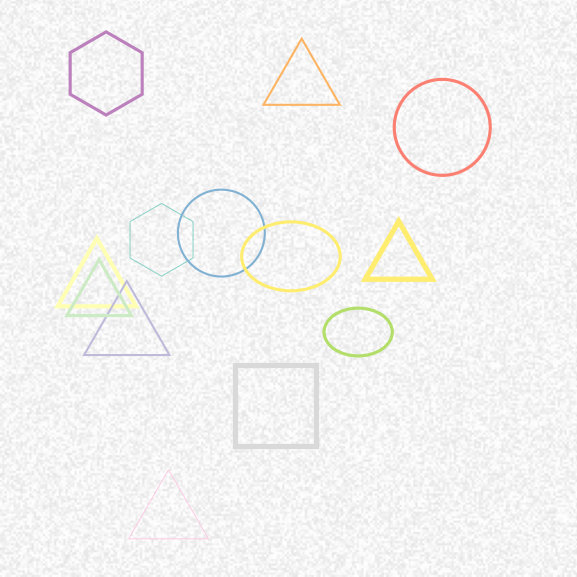[{"shape": "hexagon", "thickness": 0.5, "radius": 0.31, "center": [0.28, 0.584]}, {"shape": "triangle", "thickness": 2, "radius": 0.39, "center": [0.168, 0.508]}, {"shape": "triangle", "thickness": 1, "radius": 0.43, "center": [0.22, 0.427]}, {"shape": "circle", "thickness": 1.5, "radius": 0.42, "center": [0.766, 0.779]}, {"shape": "circle", "thickness": 1, "radius": 0.38, "center": [0.383, 0.596]}, {"shape": "triangle", "thickness": 1, "radius": 0.38, "center": [0.522, 0.856]}, {"shape": "oval", "thickness": 1.5, "radius": 0.3, "center": [0.62, 0.424]}, {"shape": "triangle", "thickness": 0.5, "radius": 0.4, "center": [0.292, 0.106]}, {"shape": "square", "thickness": 2.5, "radius": 0.35, "center": [0.478, 0.297]}, {"shape": "hexagon", "thickness": 1.5, "radius": 0.36, "center": [0.184, 0.872]}, {"shape": "triangle", "thickness": 1.5, "radius": 0.32, "center": [0.172, 0.485]}, {"shape": "oval", "thickness": 1.5, "radius": 0.43, "center": [0.504, 0.555]}, {"shape": "triangle", "thickness": 2.5, "radius": 0.33, "center": [0.69, 0.549]}]